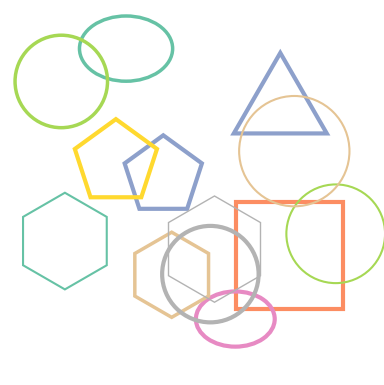[{"shape": "oval", "thickness": 2.5, "radius": 0.6, "center": [0.327, 0.874]}, {"shape": "hexagon", "thickness": 1.5, "radius": 0.63, "center": [0.169, 0.374]}, {"shape": "square", "thickness": 3, "radius": 0.69, "center": [0.752, 0.336]}, {"shape": "triangle", "thickness": 3, "radius": 0.7, "center": [0.728, 0.723]}, {"shape": "pentagon", "thickness": 3, "radius": 0.53, "center": [0.424, 0.543]}, {"shape": "oval", "thickness": 3, "radius": 0.51, "center": [0.611, 0.171]}, {"shape": "circle", "thickness": 1.5, "radius": 0.64, "center": [0.872, 0.393]}, {"shape": "circle", "thickness": 2.5, "radius": 0.6, "center": [0.159, 0.788]}, {"shape": "pentagon", "thickness": 3, "radius": 0.56, "center": [0.301, 0.578]}, {"shape": "hexagon", "thickness": 2.5, "radius": 0.55, "center": [0.446, 0.286]}, {"shape": "circle", "thickness": 1.5, "radius": 0.72, "center": [0.764, 0.607]}, {"shape": "hexagon", "thickness": 1, "radius": 0.69, "center": [0.557, 0.353]}, {"shape": "circle", "thickness": 3, "radius": 0.63, "center": [0.546, 0.288]}]